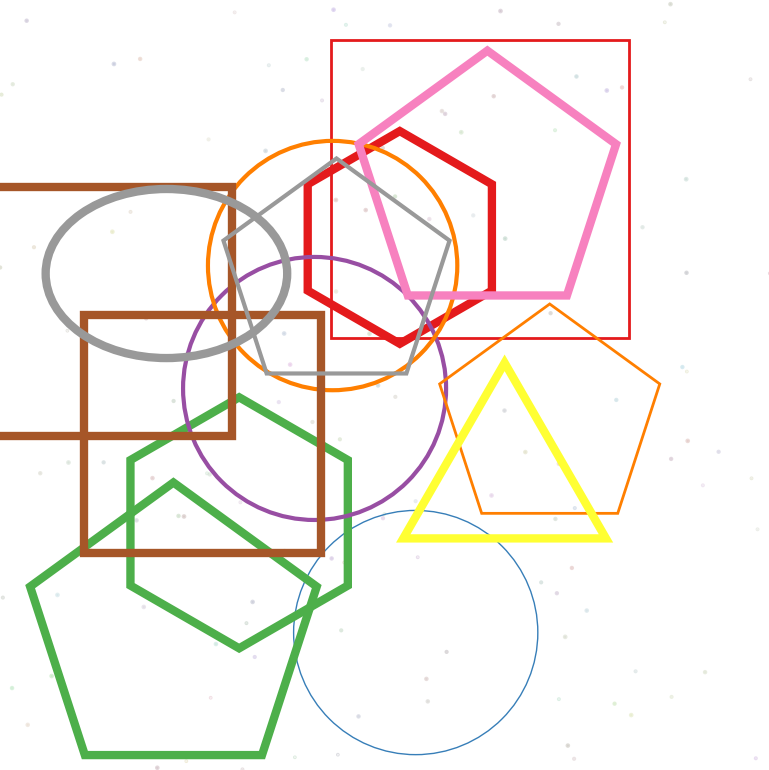[{"shape": "square", "thickness": 1, "radius": 0.97, "center": [0.623, 0.754]}, {"shape": "hexagon", "thickness": 3, "radius": 0.69, "center": [0.519, 0.692]}, {"shape": "circle", "thickness": 0.5, "radius": 0.79, "center": [0.54, 0.179]}, {"shape": "pentagon", "thickness": 3, "radius": 0.98, "center": [0.225, 0.178]}, {"shape": "hexagon", "thickness": 3, "radius": 0.81, "center": [0.311, 0.321]}, {"shape": "circle", "thickness": 1.5, "radius": 0.85, "center": [0.409, 0.496]}, {"shape": "circle", "thickness": 1.5, "radius": 0.81, "center": [0.432, 0.655]}, {"shape": "pentagon", "thickness": 1, "radius": 0.75, "center": [0.714, 0.455]}, {"shape": "triangle", "thickness": 3, "radius": 0.76, "center": [0.655, 0.377]}, {"shape": "square", "thickness": 3, "radius": 0.77, "center": [0.263, 0.436]}, {"shape": "square", "thickness": 3, "radius": 0.81, "center": [0.139, 0.595]}, {"shape": "pentagon", "thickness": 3, "radius": 0.88, "center": [0.633, 0.758]}, {"shape": "oval", "thickness": 3, "radius": 0.78, "center": [0.216, 0.645]}, {"shape": "pentagon", "thickness": 1.5, "radius": 0.77, "center": [0.437, 0.64]}]